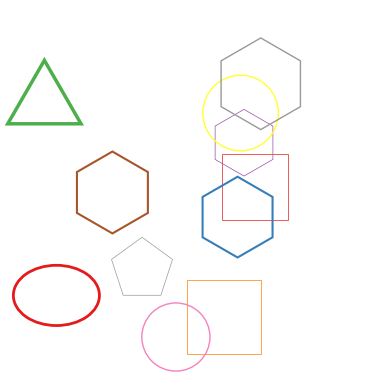[{"shape": "square", "thickness": 0.5, "radius": 0.43, "center": [0.663, 0.514]}, {"shape": "oval", "thickness": 2, "radius": 0.56, "center": [0.146, 0.233]}, {"shape": "hexagon", "thickness": 1.5, "radius": 0.52, "center": [0.617, 0.436]}, {"shape": "triangle", "thickness": 2.5, "radius": 0.55, "center": [0.115, 0.733]}, {"shape": "hexagon", "thickness": 0.5, "radius": 0.43, "center": [0.634, 0.629]}, {"shape": "square", "thickness": 0.5, "radius": 0.48, "center": [0.582, 0.176]}, {"shape": "circle", "thickness": 1, "radius": 0.49, "center": [0.625, 0.706]}, {"shape": "hexagon", "thickness": 1.5, "radius": 0.53, "center": [0.292, 0.5]}, {"shape": "circle", "thickness": 1, "radius": 0.44, "center": [0.457, 0.125]}, {"shape": "pentagon", "thickness": 0.5, "radius": 0.42, "center": [0.369, 0.3]}, {"shape": "hexagon", "thickness": 1, "radius": 0.59, "center": [0.677, 0.782]}]